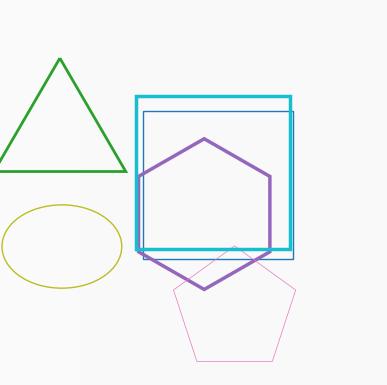[{"shape": "square", "thickness": 1, "radius": 0.97, "center": [0.562, 0.52]}, {"shape": "triangle", "thickness": 2, "radius": 0.98, "center": [0.155, 0.653]}, {"shape": "hexagon", "thickness": 2.5, "radius": 0.98, "center": [0.527, 0.444]}, {"shape": "pentagon", "thickness": 0.5, "radius": 0.83, "center": [0.605, 0.195]}, {"shape": "oval", "thickness": 1, "radius": 0.77, "center": [0.16, 0.36]}, {"shape": "square", "thickness": 2.5, "radius": 0.99, "center": [0.551, 0.553]}]